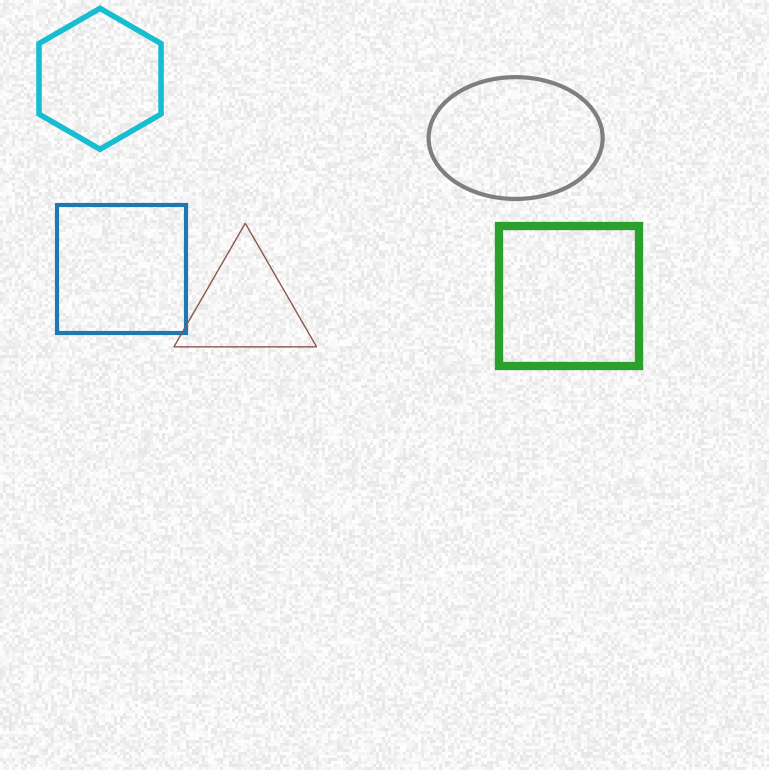[{"shape": "square", "thickness": 1.5, "radius": 0.42, "center": [0.158, 0.651]}, {"shape": "square", "thickness": 3, "radius": 0.45, "center": [0.739, 0.616]}, {"shape": "triangle", "thickness": 0.5, "radius": 0.53, "center": [0.319, 0.603]}, {"shape": "oval", "thickness": 1.5, "radius": 0.57, "center": [0.67, 0.821]}, {"shape": "hexagon", "thickness": 2, "radius": 0.46, "center": [0.13, 0.898]}]